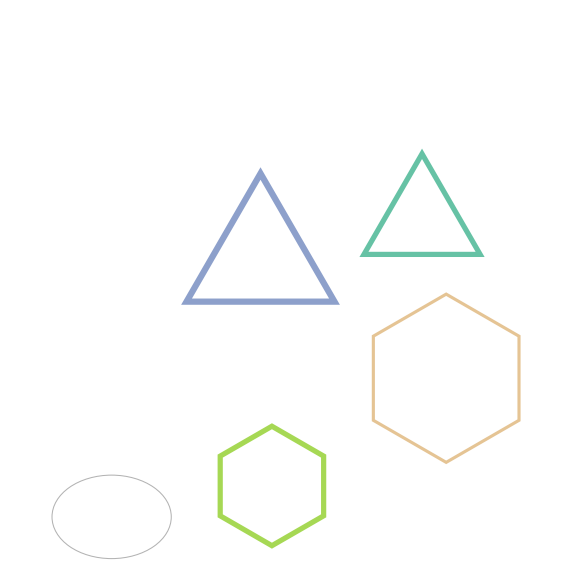[{"shape": "triangle", "thickness": 2.5, "radius": 0.58, "center": [0.731, 0.617]}, {"shape": "triangle", "thickness": 3, "radius": 0.74, "center": [0.451, 0.551]}, {"shape": "hexagon", "thickness": 2.5, "radius": 0.52, "center": [0.471, 0.158]}, {"shape": "hexagon", "thickness": 1.5, "radius": 0.73, "center": [0.773, 0.344]}, {"shape": "oval", "thickness": 0.5, "radius": 0.52, "center": [0.193, 0.104]}]